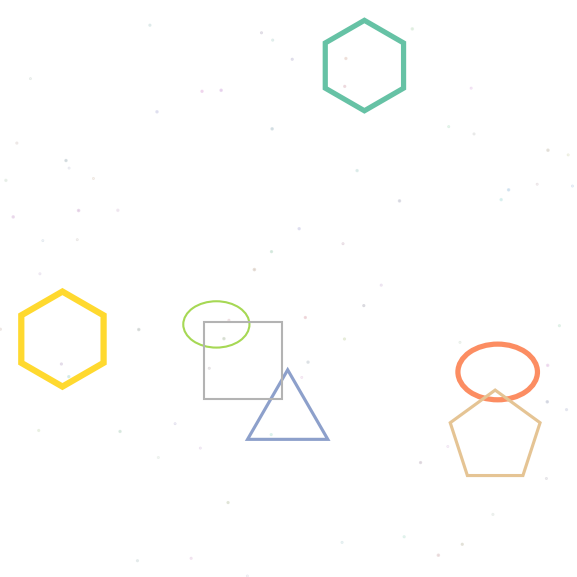[{"shape": "hexagon", "thickness": 2.5, "radius": 0.39, "center": [0.631, 0.886]}, {"shape": "oval", "thickness": 2.5, "radius": 0.34, "center": [0.862, 0.355]}, {"shape": "triangle", "thickness": 1.5, "radius": 0.4, "center": [0.498, 0.278]}, {"shape": "oval", "thickness": 1, "radius": 0.29, "center": [0.375, 0.437]}, {"shape": "hexagon", "thickness": 3, "radius": 0.41, "center": [0.108, 0.412]}, {"shape": "pentagon", "thickness": 1.5, "radius": 0.41, "center": [0.857, 0.242]}, {"shape": "square", "thickness": 1, "radius": 0.33, "center": [0.421, 0.375]}]